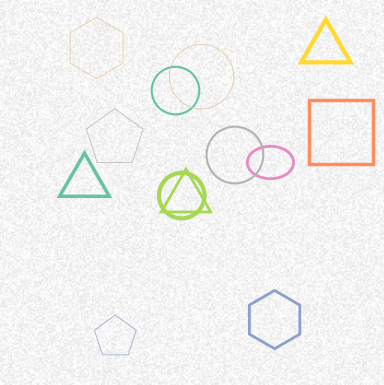[{"shape": "circle", "thickness": 1.5, "radius": 0.31, "center": [0.456, 0.765]}, {"shape": "triangle", "thickness": 2.5, "radius": 0.37, "center": [0.219, 0.527]}, {"shape": "square", "thickness": 2.5, "radius": 0.42, "center": [0.886, 0.658]}, {"shape": "hexagon", "thickness": 2, "radius": 0.38, "center": [0.713, 0.17]}, {"shape": "pentagon", "thickness": 0.5, "radius": 0.29, "center": [0.3, 0.125]}, {"shape": "oval", "thickness": 2, "radius": 0.3, "center": [0.702, 0.578]}, {"shape": "triangle", "thickness": 2, "radius": 0.37, "center": [0.483, 0.487]}, {"shape": "circle", "thickness": 3, "radius": 0.3, "center": [0.472, 0.492]}, {"shape": "triangle", "thickness": 3, "radius": 0.37, "center": [0.846, 0.875]}, {"shape": "hexagon", "thickness": 0.5, "radius": 0.4, "center": [0.251, 0.875]}, {"shape": "circle", "thickness": 0.5, "radius": 0.42, "center": [0.523, 0.801]}, {"shape": "pentagon", "thickness": 0.5, "radius": 0.39, "center": [0.298, 0.641]}, {"shape": "circle", "thickness": 1.5, "radius": 0.37, "center": [0.61, 0.597]}]